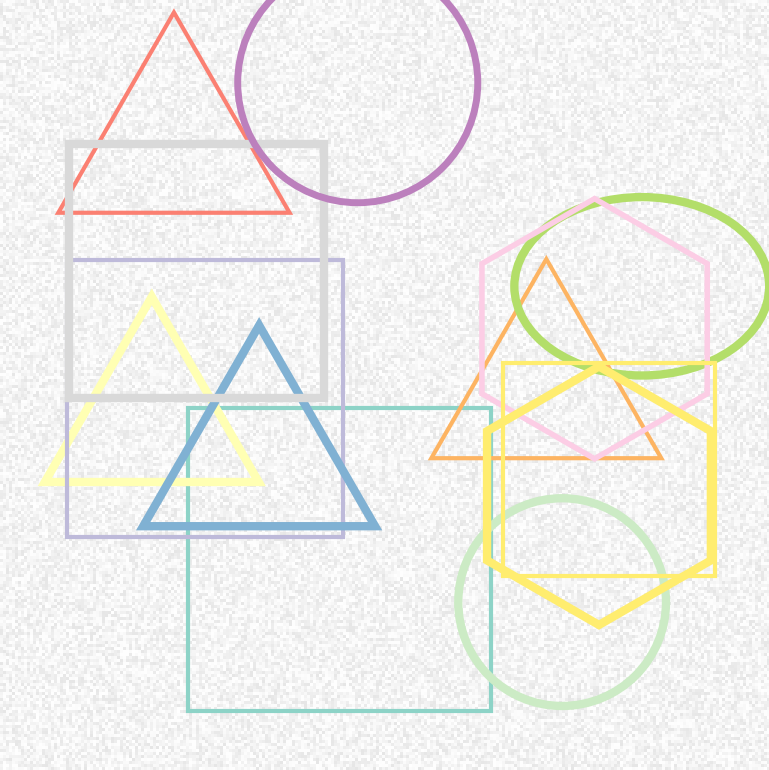[{"shape": "square", "thickness": 1.5, "radius": 0.98, "center": [0.441, 0.273]}, {"shape": "triangle", "thickness": 3, "radius": 0.8, "center": [0.197, 0.454]}, {"shape": "square", "thickness": 1.5, "radius": 0.9, "center": [0.266, 0.482]}, {"shape": "triangle", "thickness": 1.5, "radius": 0.87, "center": [0.226, 0.81]}, {"shape": "triangle", "thickness": 3, "radius": 0.87, "center": [0.337, 0.404]}, {"shape": "triangle", "thickness": 1.5, "radius": 0.86, "center": [0.709, 0.491]}, {"shape": "oval", "thickness": 3, "radius": 0.83, "center": [0.833, 0.628]}, {"shape": "hexagon", "thickness": 2, "radius": 0.84, "center": [0.772, 0.573]}, {"shape": "square", "thickness": 3, "radius": 0.83, "center": [0.255, 0.648]}, {"shape": "circle", "thickness": 2.5, "radius": 0.78, "center": [0.465, 0.893]}, {"shape": "circle", "thickness": 3, "radius": 0.67, "center": [0.73, 0.218]}, {"shape": "hexagon", "thickness": 3, "radius": 0.84, "center": [0.778, 0.356]}, {"shape": "square", "thickness": 1.5, "radius": 0.69, "center": [0.791, 0.39]}]